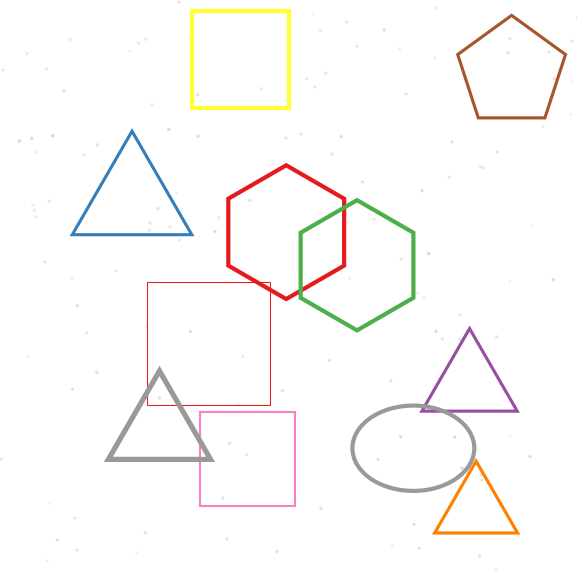[{"shape": "square", "thickness": 0.5, "radius": 0.53, "center": [0.361, 0.404]}, {"shape": "hexagon", "thickness": 2, "radius": 0.58, "center": [0.496, 0.597]}, {"shape": "triangle", "thickness": 1.5, "radius": 0.6, "center": [0.229, 0.652]}, {"shape": "hexagon", "thickness": 2, "radius": 0.56, "center": [0.618, 0.54]}, {"shape": "triangle", "thickness": 1.5, "radius": 0.48, "center": [0.813, 0.335]}, {"shape": "triangle", "thickness": 1.5, "radius": 0.41, "center": [0.824, 0.118]}, {"shape": "square", "thickness": 2, "radius": 0.42, "center": [0.417, 0.896]}, {"shape": "pentagon", "thickness": 1.5, "radius": 0.49, "center": [0.886, 0.874]}, {"shape": "square", "thickness": 1, "radius": 0.41, "center": [0.428, 0.204]}, {"shape": "oval", "thickness": 2, "radius": 0.53, "center": [0.716, 0.223]}, {"shape": "triangle", "thickness": 2.5, "radius": 0.51, "center": [0.276, 0.255]}]